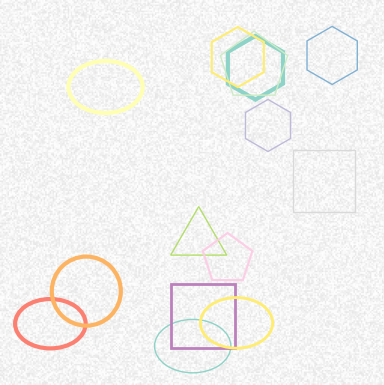[{"shape": "oval", "thickness": 1, "radius": 0.5, "center": [0.501, 0.101]}, {"shape": "hexagon", "thickness": 3, "radius": 0.41, "center": [0.663, 0.824]}, {"shape": "oval", "thickness": 3, "radius": 0.48, "center": [0.274, 0.774]}, {"shape": "hexagon", "thickness": 1, "radius": 0.34, "center": [0.696, 0.674]}, {"shape": "oval", "thickness": 3, "radius": 0.46, "center": [0.131, 0.159]}, {"shape": "hexagon", "thickness": 1, "radius": 0.38, "center": [0.863, 0.856]}, {"shape": "circle", "thickness": 3, "radius": 0.45, "center": [0.224, 0.244]}, {"shape": "triangle", "thickness": 1, "radius": 0.42, "center": [0.516, 0.379]}, {"shape": "pentagon", "thickness": 1.5, "radius": 0.34, "center": [0.591, 0.327]}, {"shape": "square", "thickness": 1, "radius": 0.4, "center": [0.841, 0.53]}, {"shape": "square", "thickness": 2, "radius": 0.41, "center": [0.527, 0.179]}, {"shape": "pentagon", "thickness": 1, "radius": 0.46, "center": [0.66, 0.827]}, {"shape": "oval", "thickness": 2, "radius": 0.47, "center": [0.614, 0.161]}, {"shape": "hexagon", "thickness": 1.5, "radius": 0.39, "center": [0.618, 0.852]}]